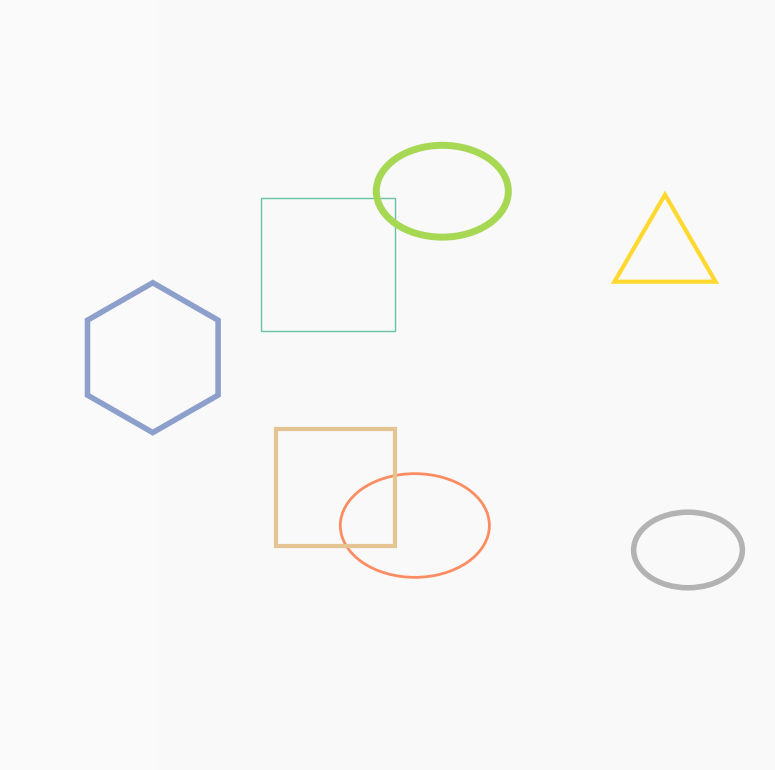[{"shape": "square", "thickness": 0.5, "radius": 0.43, "center": [0.423, 0.657]}, {"shape": "oval", "thickness": 1, "radius": 0.48, "center": [0.535, 0.318]}, {"shape": "hexagon", "thickness": 2, "radius": 0.49, "center": [0.197, 0.536]}, {"shape": "oval", "thickness": 2.5, "radius": 0.43, "center": [0.571, 0.752]}, {"shape": "triangle", "thickness": 1.5, "radius": 0.38, "center": [0.858, 0.672]}, {"shape": "square", "thickness": 1.5, "radius": 0.38, "center": [0.433, 0.367]}, {"shape": "oval", "thickness": 2, "radius": 0.35, "center": [0.888, 0.286]}]